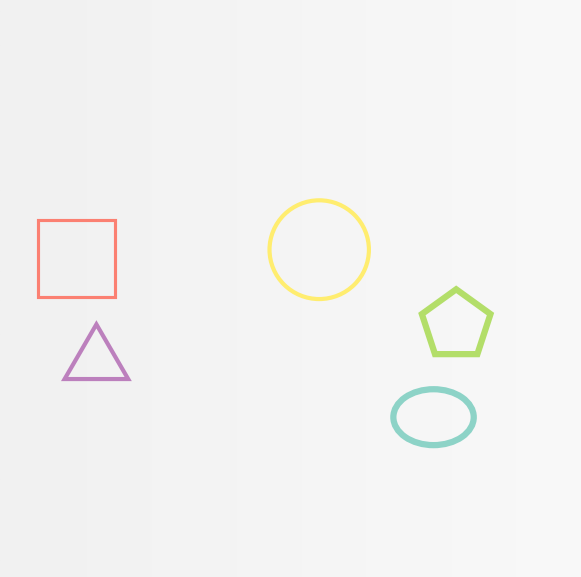[{"shape": "oval", "thickness": 3, "radius": 0.35, "center": [0.746, 0.277]}, {"shape": "square", "thickness": 1.5, "radius": 0.33, "center": [0.131, 0.551]}, {"shape": "pentagon", "thickness": 3, "radius": 0.31, "center": [0.785, 0.436]}, {"shape": "triangle", "thickness": 2, "radius": 0.32, "center": [0.166, 0.374]}, {"shape": "circle", "thickness": 2, "radius": 0.43, "center": [0.549, 0.567]}]